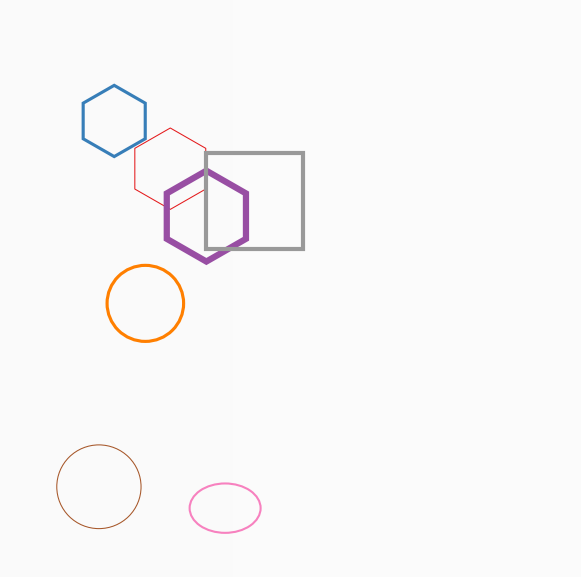[{"shape": "hexagon", "thickness": 0.5, "radius": 0.35, "center": [0.293, 0.707]}, {"shape": "hexagon", "thickness": 1.5, "radius": 0.31, "center": [0.196, 0.79]}, {"shape": "hexagon", "thickness": 3, "radius": 0.39, "center": [0.355, 0.625]}, {"shape": "circle", "thickness": 1.5, "radius": 0.33, "center": [0.25, 0.474]}, {"shape": "circle", "thickness": 0.5, "radius": 0.36, "center": [0.17, 0.156]}, {"shape": "oval", "thickness": 1, "radius": 0.31, "center": [0.387, 0.119]}, {"shape": "square", "thickness": 2, "radius": 0.42, "center": [0.438, 0.651]}]